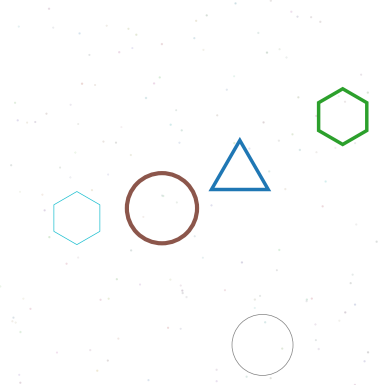[{"shape": "triangle", "thickness": 2.5, "radius": 0.43, "center": [0.623, 0.55]}, {"shape": "hexagon", "thickness": 2.5, "radius": 0.36, "center": [0.89, 0.697]}, {"shape": "circle", "thickness": 3, "radius": 0.46, "center": [0.421, 0.459]}, {"shape": "circle", "thickness": 0.5, "radius": 0.4, "center": [0.682, 0.104]}, {"shape": "hexagon", "thickness": 0.5, "radius": 0.34, "center": [0.2, 0.434]}]